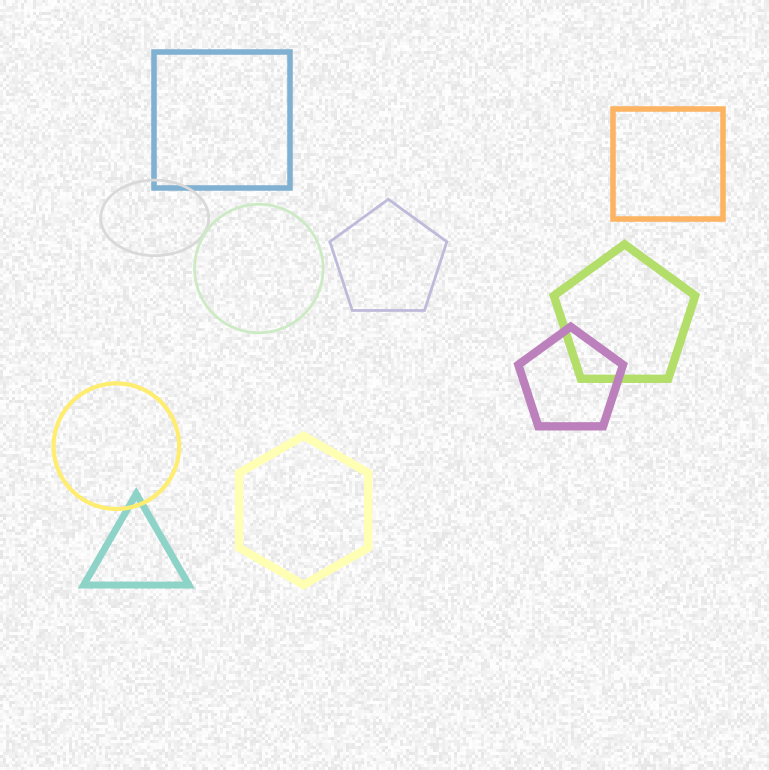[{"shape": "triangle", "thickness": 2.5, "radius": 0.39, "center": [0.177, 0.28]}, {"shape": "hexagon", "thickness": 3, "radius": 0.48, "center": [0.394, 0.337]}, {"shape": "pentagon", "thickness": 1, "radius": 0.4, "center": [0.504, 0.661]}, {"shape": "square", "thickness": 2, "radius": 0.44, "center": [0.288, 0.844]}, {"shape": "square", "thickness": 2, "radius": 0.36, "center": [0.868, 0.787]}, {"shape": "pentagon", "thickness": 3, "radius": 0.48, "center": [0.811, 0.586]}, {"shape": "oval", "thickness": 1, "radius": 0.35, "center": [0.201, 0.717]}, {"shape": "pentagon", "thickness": 3, "radius": 0.36, "center": [0.741, 0.504]}, {"shape": "circle", "thickness": 1, "radius": 0.42, "center": [0.336, 0.651]}, {"shape": "circle", "thickness": 1.5, "radius": 0.41, "center": [0.151, 0.421]}]